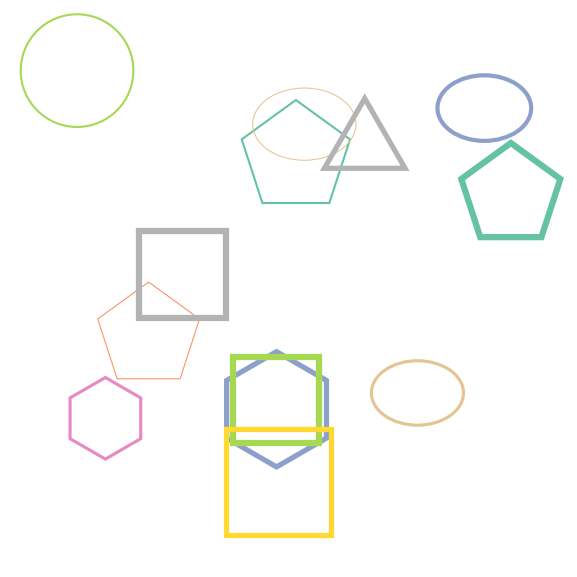[{"shape": "pentagon", "thickness": 1, "radius": 0.49, "center": [0.512, 0.727]}, {"shape": "pentagon", "thickness": 3, "radius": 0.45, "center": [0.885, 0.661]}, {"shape": "pentagon", "thickness": 0.5, "radius": 0.46, "center": [0.257, 0.418]}, {"shape": "hexagon", "thickness": 2.5, "radius": 0.5, "center": [0.479, 0.29]}, {"shape": "oval", "thickness": 2, "radius": 0.41, "center": [0.839, 0.812]}, {"shape": "hexagon", "thickness": 1.5, "radius": 0.35, "center": [0.182, 0.275]}, {"shape": "square", "thickness": 3, "radius": 0.37, "center": [0.478, 0.306]}, {"shape": "circle", "thickness": 1, "radius": 0.49, "center": [0.133, 0.877]}, {"shape": "square", "thickness": 2.5, "radius": 0.46, "center": [0.482, 0.164]}, {"shape": "oval", "thickness": 1.5, "radius": 0.4, "center": [0.723, 0.319]}, {"shape": "oval", "thickness": 0.5, "radius": 0.45, "center": [0.527, 0.784]}, {"shape": "triangle", "thickness": 2.5, "radius": 0.4, "center": [0.632, 0.748]}, {"shape": "square", "thickness": 3, "radius": 0.37, "center": [0.316, 0.524]}]